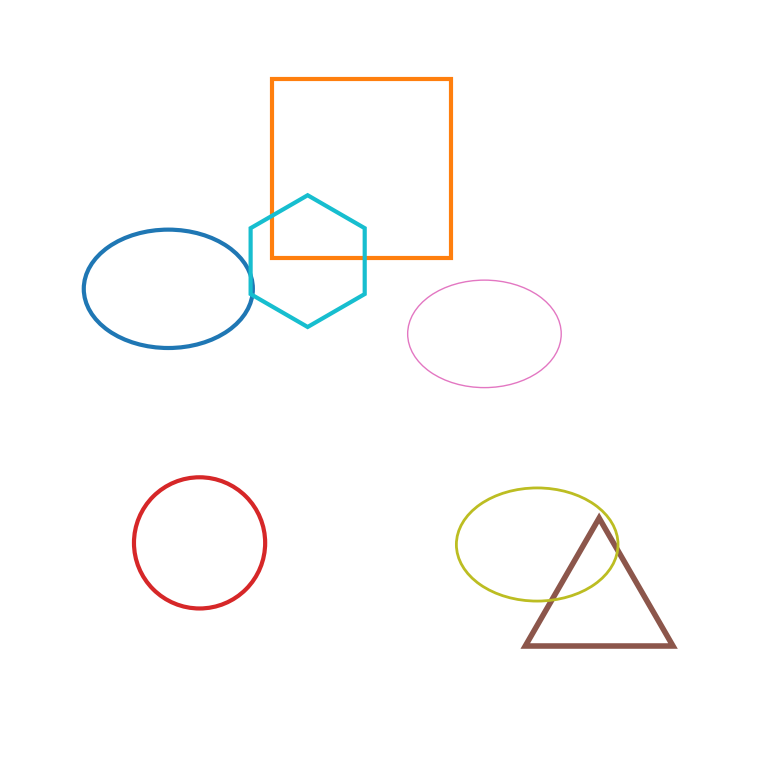[{"shape": "oval", "thickness": 1.5, "radius": 0.55, "center": [0.219, 0.625]}, {"shape": "square", "thickness": 1.5, "radius": 0.58, "center": [0.469, 0.781]}, {"shape": "circle", "thickness": 1.5, "radius": 0.43, "center": [0.259, 0.295]}, {"shape": "triangle", "thickness": 2, "radius": 0.55, "center": [0.778, 0.216]}, {"shape": "oval", "thickness": 0.5, "radius": 0.5, "center": [0.629, 0.566]}, {"shape": "oval", "thickness": 1, "radius": 0.52, "center": [0.698, 0.293]}, {"shape": "hexagon", "thickness": 1.5, "radius": 0.43, "center": [0.4, 0.661]}]